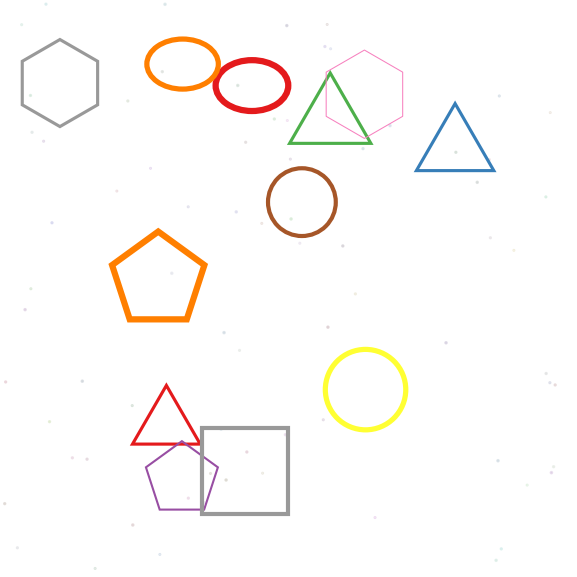[{"shape": "oval", "thickness": 3, "radius": 0.31, "center": [0.436, 0.851]}, {"shape": "triangle", "thickness": 1.5, "radius": 0.34, "center": [0.288, 0.264]}, {"shape": "triangle", "thickness": 1.5, "radius": 0.39, "center": [0.788, 0.742]}, {"shape": "triangle", "thickness": 1.5, "radius": 0.41, "center": [0.572, 0.792]}, {"shape": "pentagon", "thickness": 1, "radius": 0.33, "center": [0.315, 0.17]}, {"shape": "oval", "thickness": 2.5, "radius": 0.31, "center": [0.316, 0.888]}, {"shape": "pentagon", "thickness": 3, "radius": 0.42, "center": [0.274, 0.514]}, {"shape": "circle", "thickness": 2.5, "radius": 0.35, "center": [0.633, 0.324]}, {"shape": "circle", "thickness": 2, "radius": 0.29, "center": [0.523, 0.649]}, {"shape": "hexagon", "thickness": 0.5, "radius": 0.38, "center": [0.631, 0.836]}, {"shape": "square", "thickness": 2, "radius": 0.37, "center": [0.424, 0.184]}, {"shape": "hexagon", "thickness": 1.5, "radius": 0.38, "center": [0.104, 0.855]}]